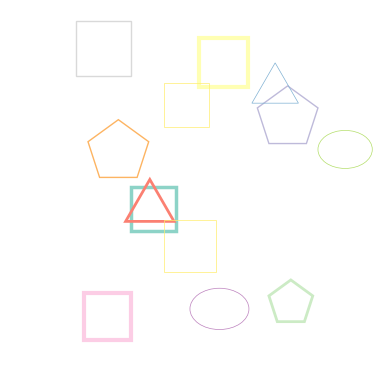[{"shape": "square", "thickness": 2.5, "radius": 0.29, "center": [0.399, 0.456]}, {"shape": "square", "thickness": 3, "radius": 0.32, "center": [0.581, 0.838]}, {"shape": "pentagon", "thickness": 1, "radius": 0.41, "center": [0.747, 0.694]}, {"shape": "triangle", "thickness": 2, "radius": 0.36, "center": [0.389, 0.461]}, {"shape": "triangle", "thickness": 0.5, "radius": 0.35, "center": [0.715, 0.767]}, {"shape": "pentagon", "thickness": 1, "radius": 0.41, "center": [0.307, 0.606]}, {"shape": "oval", "thickness": 0.5, "radius": 0.35, "center": [0.896, 0.612]}, {"shape": "square", "thickness": 3, "radius": 0.3, "center": [0.279, 0.178]}, {"shape": "square", "thickness": 1, "radius": 0.36, "center": [0.269, 0.875]}, {"shape": "oval", "thickness": 0.5, "radius": 0.38, "center": [0.57, 0.198]}, {"shape": "pentagon", "thickness": 2, "radius": 0.3, "center": [0.755, 0.213]}, {"shape": "square", "thickness": 0.5, "radius": 0.29, "center": [0.484, 0.727]}, {"shape": "square", "thickness": 0.5, "radius": 0.34, "center": [0.495, 0.361]}]